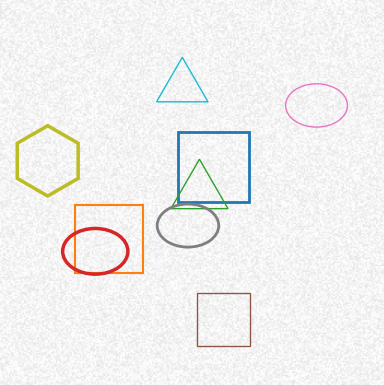[{"shape": "square", "thickness": 2, "radius": 0.46, "center": [0.555, 0.567]}, {"shape": "square", "thickness": 1.5, "radius": 0.44, "center": [0.283, 0.38]}, {"shape": "triangle", "thickness": 1, "radius": 0.43, "center": [0.518, 0.501]}, {"shape": "oval", "thickness": 2.5, "radius": 0.42, "center": [0.247, 0.347]}, {"shape": "square", "thickness": 1, "radius": 0.34, "center": [0.58, 0.17]}, {"shape": "oval", "thickness": 1, "radius": 0.4, "center": [0.822, 0.726]}, {"shape": "oval", "thickness": 2, "radius": 0.4, "center": [0.488, 0.414]}, {"shape": "hexagon", "thickness": 2.5, "radius": 0.46, "center": [0.124, 0.582]}, {"shape": "triangle", "thickness": 1, "radius": 0.39, "center": [0.473, 0.774]}]